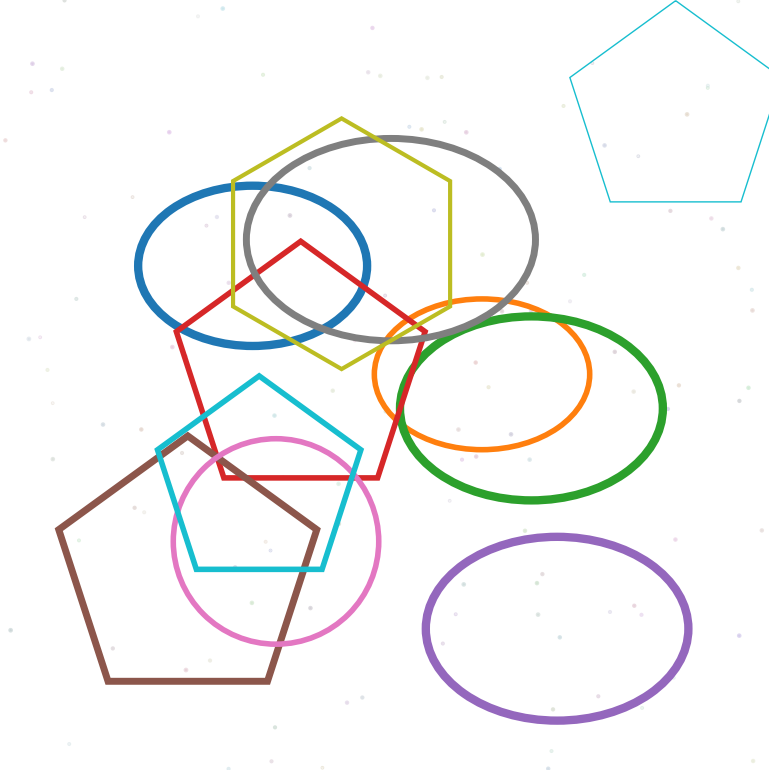[{"shape": "oval", "thickness": 3, "radius": 0.74, "center": [0.328, 0.655]}, {"shape": "oval", "thickness": 2, "radius": 0.7, "center": [0.626, 0.514]}, {"shape": "oval", "thickness": 3, "radius": 0.85, "center": [0.69, 0.47]}, {"shape": "pentagon", "thickness": 2, "radius": 0.85, "center": [0.391, 0.517]}, {"shape": "oval", "thickness": 3, "radius": 0.85, "center": [0.724, 0.183]}, {"shape": "pentagon", "thickness": 2.5, "radius": 0.88, "center": [0.244, 0.258]}, {"shape": "circle", "thickness": 2, "radius": 0.67, "center": [0.358, 0.297]}, {"shape": "oval", "thickness": 2.5, "radius": 0.94, "center": [0.508, 0.689]}, {"shape": "hexagon", "thickness": 1.5, "radius": 0.81, "center": [0.444, 0.683]}, {"shape": "pentagon", "thickness": 0.5, "radius": 0.72, "center": [0.877, 0.855]}, {"shape": "pentagon", "thickness": 2, "radius": 0.69, "center": [0.337, 0.373]}]